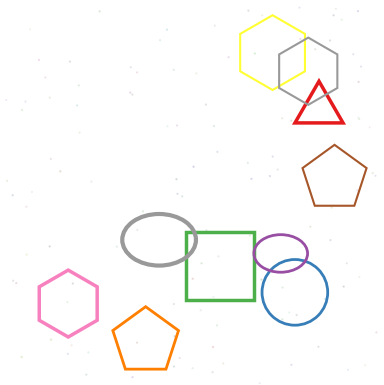[{"shape": "triangle", "thickness": 2.5, "radius": 0.36, "center": [0.829, 0.717]}, {"shape": "circle", "thickness": 2, "radius": 0.43, "center": [0.766, 0.241]}, {"shape": "square", "thickness": 2.5, "radius": 0.44, "center": [0.571, 0.309]}, {"shape": "oval", "thickness": 2, "radius": 0.35, "center": [0.729, 0.342]}, {"shape": "pentagon", "thickness": 2, "radius": 0.45, "center": [0.378, 0.114]}, {"shape": "hexagon", "thickness": 1.5, "radius": 0.49, "center": [0.708, 0.863]}, {"shape": "pentagon", "thickness": 1.5, "radius": 0.44, "center": [0.869, 0.536]}, {"shape": "hexagon", "thickness": 2.5, "radius": 0.43, "center": [0.177, 0.212]}, {"shape": "oval", "thickness": 3, "radius": 0.48, "center": [0.413, 0.377]}, {"shape": "hexagon", "thickness": 1.5, "radius": 0.44, "center": [0.801, 0.815]}]